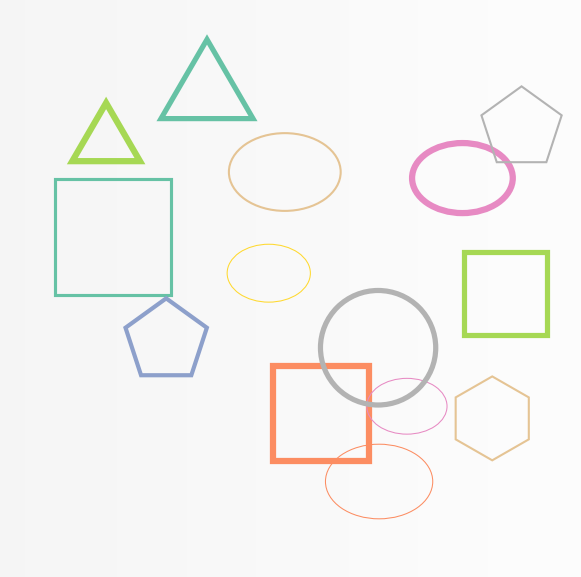[{"shape": "triangle", "thickness": 2.5, "radius": 0.46, "center": [0.356, 0.839]}, {"shape": "square", "thickness": 1.5, "radius": 0.5, "center": [0.194, 0.589]}, {"shape": "oval", "thickness": 0.5, "radius": 0.46, "center": [0.652, 0.165]}, {"shape": "square", "thickness": 3, "radius": 0.41, "center": [0.552, 0.283]}, {"shape": "pentagon", "thickness": 2, "radius": 0.37, "center": [0.286, 0.409]}, {"shape": "oval", "thickness": 3, "radius": 0.43, "center": [0.796, 0.691]}, {"shape": "oval", "thickness": 0.5, "radius": 0.35, "center": [0.7, 0.296]}, {"shape": "triangle", "thickness": 3, "radius": 0.34, "center": [0.183, 0.754]}, {"shape": "square", "thickness": 2.5, "radius": 0.36, "center": [0.87, 0.492]}, {"shape": "oval", "thickness": 0.5, "radius": 0.36, "center": [0.462, 0.526]}, {"shape": "hexagon", "thickness": 1, "radius": 0.36, "center": [0.847, 0.275]}, {"shape": "oval", "thickness": 1, "radius": 0.48, "center": [0.49, 0.701]}, {"shape": "circle", "thickness": 2.5, "radius": 0.5, "center": [0.65, 0.397]}, {"shape": "pentagon", "thickness": 1, "radius": 0.36, "center": [0.897, 0.777]}]